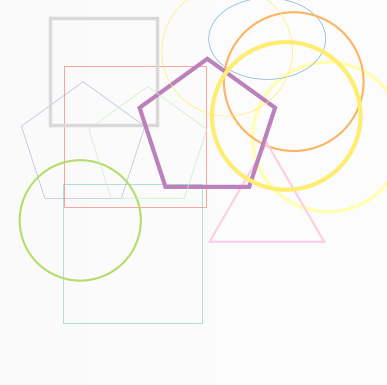[{"shape": "square", "thickness": 0.5, "radius": 0.9, "center": [0.342, 0.342]}, {"shape": "circle", "thickness": 2.5, "radius": 0.97, "center": [0.846, 0.644]}, {"shape": "pentagon", "thickness": 0.5, "radius": 0.84, "center": [0.215, 0.62]}, {"shape": "square", "thickness": 0.5, "radius": 0.92, "center": [0.348, 0.645]}, {"shape": "oval", "thickness": 0.5, "radius": 0.75, "center": [0.69, 0.899]}, {"shape": "circle", "thickness": 1.5, "radius": 0.9, "center": [0.758, 0.788]}, {"shape": "circle", "thickness": 1.5, "radius": 0.78, "center": [0.207, 0.428]}, {"shape": "triangle", "thickness": 1.5, "radius": 0.85, "center": [0.689, 0.457]}, {"shape": "square", "thickness": 2.5, "radius": 0.69, "center": [0.268, 0.814]}, {"shape": "pentagon", "thickness": 3, "radius": 0.92, "center": [0.535, 0.663]}, {"shape": "pentagon", "thickness": 0.5, "radius": 0.8, "center": [0.381, 0.615]}, {"shape": "circle", "thickness": 0.5, "radius": 0.84, "center": [0.586, 0.867]}, {"shape": "circle", "thickness": 3, "radius": 0.96, "center": [0.739, 0.699]}]